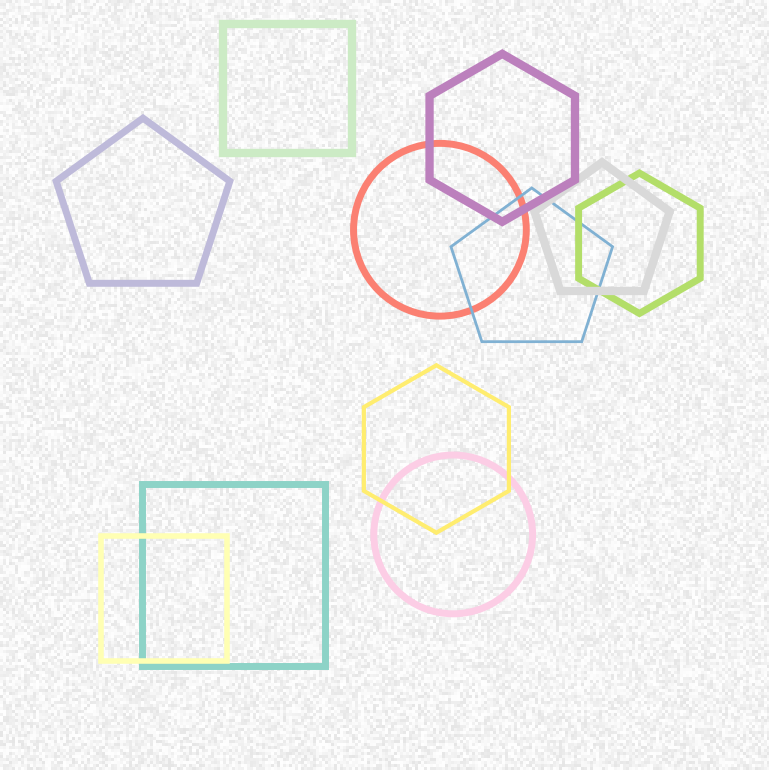[{"shape": "square", "thickness": 2.5, "radius": 0.59, "center": [0.303, 0.254]}, {"shape": "square", "thickness": 2, "radius": 0.41, "center": [0.213, 0.223]}, {"shape": "pentagon", "thickness": 2.5, "radius": 0.59, "center": [0.186, 0.728]}, {"shape": "circle", "thickness": 2.5, "radius": 0.56, "center": [0.571, 0.702]}, {"shape": "pentagon", "thickness": 1, "radius": 0.55, "center": [0.691, 0.646]}, {"shape": "hexagon", "thickness": 2.5, "radius": 0.46, "center": [0.83, 0.684]}, {"shape": "circle", "thickness": 2.5, "radius": 0.52, "center": [0.589, 0.306]}, {"shape": "pentagon", "thickness": 3, "radius": 0.46, "center": [0.782, 0.697]}, {"shape": "hexagon", "thickness": 3, "radius": 0.55, "center": [0.652, 0.821]}, {"shape": "square", "thickness": 3, "radius": 0.42, "center": [0.373, 0.885]}, {"shape": "hexagon", "thickness": 1.5, "radius": 0.54, "center": [0.567, 0.417]}]